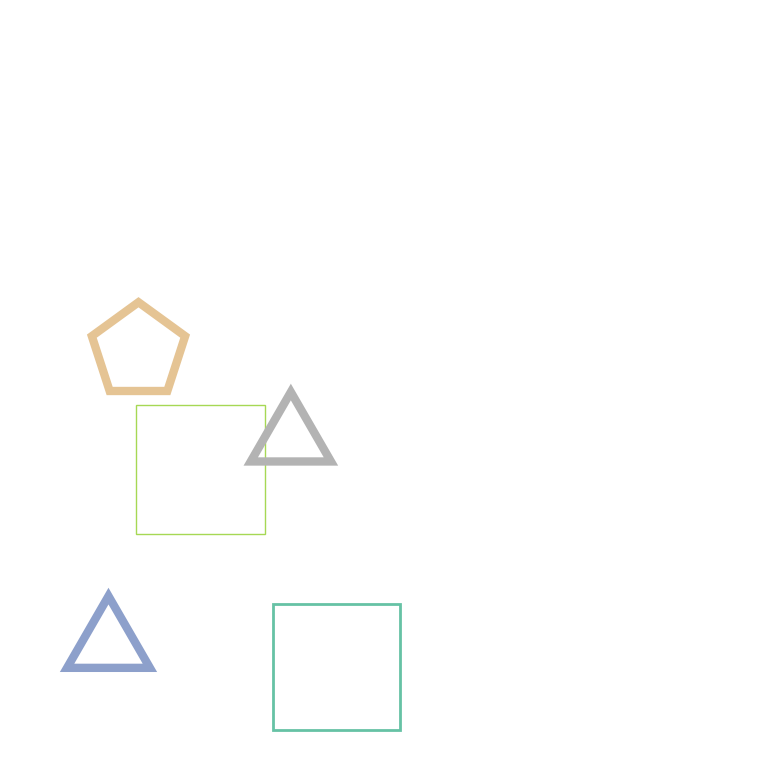[{"shape": "square", "thickness": 1, "radius": 0.41, "center": [0.437, 0.134]}, {"shape": "triangle", "thickness": 3, "radius": 0.31, "center": [0.141, 0.164]}, {"shape": "square", "thickness": 0.5, "radius": 0.42, "center": [0.26, 0.391]}, {"shape": "pentagon", "thickness": 3, "radius": 0.32, "center": [0.18, 0.544]}, {"shape": "triangle", "thickness": 3, "radius": 0.3, "center": [0.378, 0.431]}]